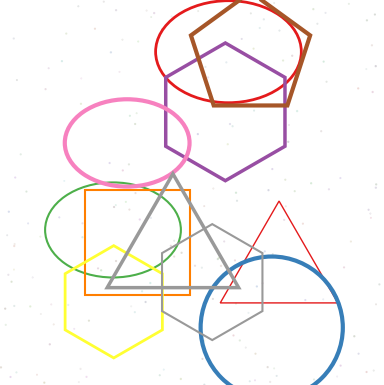[{"shape": "triangle", "thickness": 1, "radius": 0.88, "center": [0.725, 0.301]}, {"shape": "oval", "thickness": 2, "radius": 0.95, "center": [0.593, 0.866]}, {"shape": "circle", "thickness": 3, "radius": 0.92, "center": [0.706, 0.149]}, {"shape": "oval", "thickness": 1.5, "radius": 0.88, "center": [0.293, 0.403]}, {"shape": "hexagon", "thickness": 2.5, "radius": 0.89, "center": [0.585, 0.71]}, {"shape": "square", "thickness": 1.5, "radius": 0.68, "center": [0.357, 0.371]}, {"shape": "hexagon", "thickness": 2, "radius": 0.73, "center": [0.295, 0.216]}, {"shape": "pentagon", "thickness": 3, "radius": 0.81, "center": [0.651, 0.858]}, {"shape": "oval", "thickness": 3, "radius": 0.81, "center": [0.33, 0.629]}, {"shape": "hexagon", "thickness": 1.5, "radius": 0.75, "center": [0.551, 0.267]}, {"shape": "triangle", "thickness": 2.5, "radius": 0.99, "center": [0.449, 0.351]}]